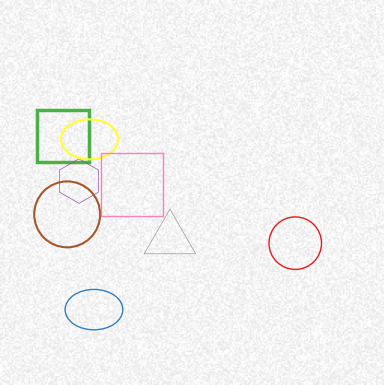[{"shape": "circle", "thickness": 1, "radius": 0.34, "center": [0.767, 0.368]}, {"shape": "oval", "thickness": 1, "radius": 0.37, "center": [0.244, 0.196]}, {"shape": "square", "thickness": 2.5, "radius": 0.34, "center": [0.164, 0.647]}, {"shape": "hexagon", "thickness": 0.5, "radius": 0.29, "center": [0.205, 0.53]}, {"shape": "oval", "thickness": 1.5, "radius": 0.37, "center": [0.233, 0.638]}, {"shape": "circle", "thickness": 1.5, "radius": 0.43, "center": [0.175, 0.443]}, {"shape": "square", "thickness": 1, "radius": 0.41, "center": [0.343, 0.521]}, {"shape": "triangle", "thickness": 0.5, "radius": 0.39, "center": [0.441, 0.38]}]